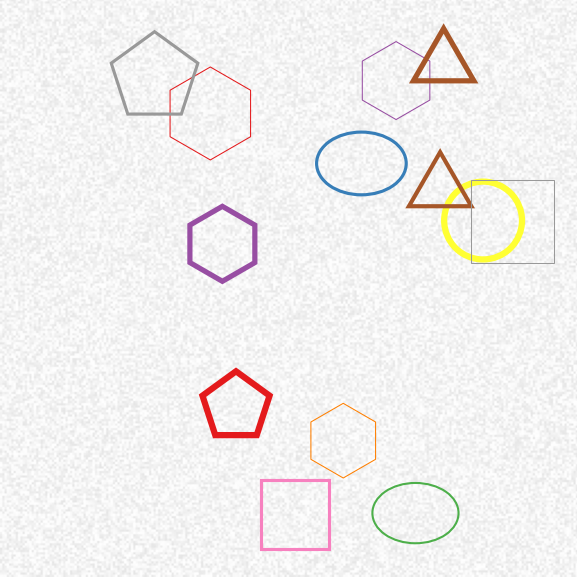[{"shape": "hexagon", "thickness": 0.5, "radius": 0.4, "center": [0.364, 0.803]}, {"shape": "pentagon", "thickness": 3, "radius": 0.31, "center": [0.409, 0.295]}, {"shape": "oval", "thickness": 1.5, "radius": 0.39, "center": [0.626, 0.716]}, {"shape": "oval", "thickness": 1, "radius": 0.37, "center": [0.719, 0.111]}, {"shape": "hexagon", "thickness": 2.5, "radius": 0.32, "center": [0.385, 0.577]}, {"shape": "hexagon", "thickness": 0.5, "radius": 0.34, "center": [0.686, 0.86]}, {"shape": "hexagon", "thickness": 0.5, "radius": 0.32, "center": [0.594, 0.236]}, {"shape": "circle", "thickness": 3, "radius": 0.34, "center": [0.837, 0.617]}, {"shape": "triangle", "thickness": 2, "radius": 0.31, "center": [0.762, 0.673]}, {"shape": "triangle", "thickness": 2.5, "radius": 0.3, "center": [0.768, 0.889]}, {"shape": "square", "thickness": 1.5, "radius": 0.3, "center": [0.511, 0.108]}, {"shape": "square", "thickness": 0.5, "radius": 0.36, "center": [0.887, 0.615]}, {"shape": "pentagon", "thickness": 1.5, "radius": 0.39, "center": [0.268, 0.865]}]